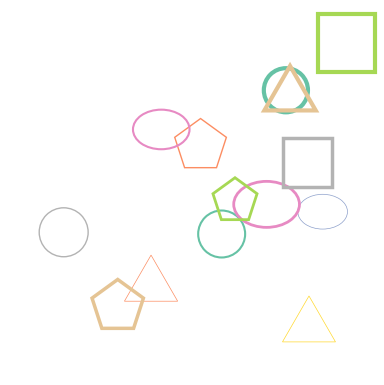[{"shape": "circle", "thickness": 3, "radius": 0.29, "center": [0.743, 0.766]}, {"shape": "circle", "thickness": 1.5, "radius": 0.3, "center": [0.576, 0.392]}, {"shape": "pentagon", "thickness": 1, "radius": 0.35, "center": [0.521, 0.622]}, {"shape": "triangle", "thickness": 0.5, "radius": 0.4, "center": [0.392, 0.258]}, {"shape": "oval", "thickness": 0.5, "radius": 0.32, "center": [0.838, 0.45]}, {"shape": "oval", "thickness": 1.5, "radius": 0.37, "center": [0.419, 0.664]}, {"shape": "oval", "thickness": 2, "radius": 0.43, "center": [0.692, 0.469]}, {"shape": "pentagon", "thickness": 2, "radius": 0.3, "center": [0.61, 0.478]}, {"shape": "square", "thickness": 3, "radius": 0.37, "center": [0.899, 0.888]}, {"shape": "triangle", "thickness": 0.5, "radius": 0.4, "center": [0.803, 0.152]}, {"shape": "triangle", "thickness": 3, "radius": 0.39, "center": [0.753, 0.752]}, {"shape": "pentagon", "thickness": 2.5, "radius": 0.35, "center": [0.306, 0.204]}, {"shape": "circle", "thickness": 1, "radius": 0.32, "center": [0.165, 0.397]}, {"shape": "square", "thickness": 2.5, "radius": 0.32, "center": [0.798, 0.577]}]